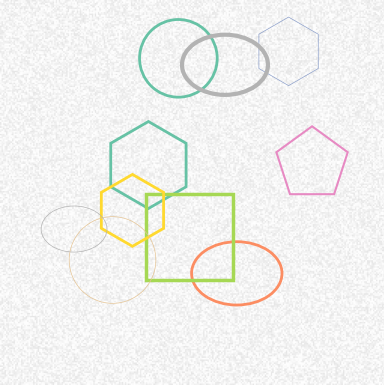[{"shape": "hexagon", "thickness": 2, "radius": 0.57, "center": [0.385, 0.571]}, {"shape": "circle", "thickness": 2, "radius": 0.5, "center": [0.463, 0.848]}, {"shape": "oval", "thickness": 2, "radius": 0.59, "center": [0.615, 0.29]}, {"shape": "hexagon", "thickness": 0.5, "radius": 0.45, "center": [0.75, 0.867]}, {"shape": "pentagon", "thickness": 1.5, "radius": 0.49, "center": [0.811, 0.574]}, {"shape": "square", "thickness": 2.5, "radius": 0.56, "center": [0.492, 0.384]}, {"shape": "hexagon", "thickness": 2, "radius": 0.47, "center": [0.344, 0.454]}, {"shape": "circle", "thickness": 0.5, "radius": 0.56, "center": [0.292, 0.325]}, {"shape": "oval", "thickness": 3, "radius": 0.56, "center": [0.584, 0.832]}, {"shape": "oval", "thickness": 0.5, "radius": 0.43, "center": [0.192, 0.405]}]